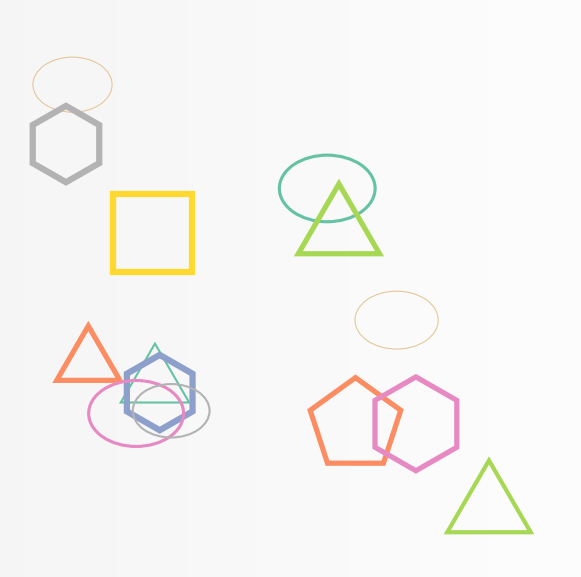[{"shape": "oval", "thickness": 1.5, "radius": 0.41, "center": [0.563, 0.673]}, {"shape": "triangle", "thickness": 1, "radius": 0.34, "center": [0.267, 0.336]}, {"shape": "triangle", "thickness": 2.5, "radius": 0.31, "center": [0.152, 0.372]}, {"shape": "pentagon", "thickness": 2.5, "radius": 0.41, "center": [0.612, 0.263]}, {"shape": "hexagon", "thickness": 3, "radius": 0.33, "center": [0.275, 0.319]}, {"shape": "hexagon", "thickness": 2.5, "radius": 0.41, "center": [0.716, 0.265]}, {"shape": "oval", "thickness": 1.5, "radius": 0.41, "center": [0.234, 0.283]}, {"shape": "triangle", "thickness": 2, "radius": 0.41, "center": [0.841, 0.119]}, {"shape": "triangle", "thickness": 2.5, "radius": 0.4, "center": [0.583, 0.6]}, {"shape": "square", "thickness": 3, "radius": 0.34, "center": [0.262, 0.595]}, {"shape": "oval", "thickness": 0.5, "radius": 0.36, "center": [0.682, 0.445]}, {"shape": "oval", "thickness": 0.5, "radius": 0.34, "center": [0.125, 0.853]}, {"shape": "hexagon", "thickness": 3, "radius": 0.33, "center": [0.114, 0.75]}, {"shape": "oval", "thickness": 1, "radius": 0.33, "center": [0.294, 0.288]}]